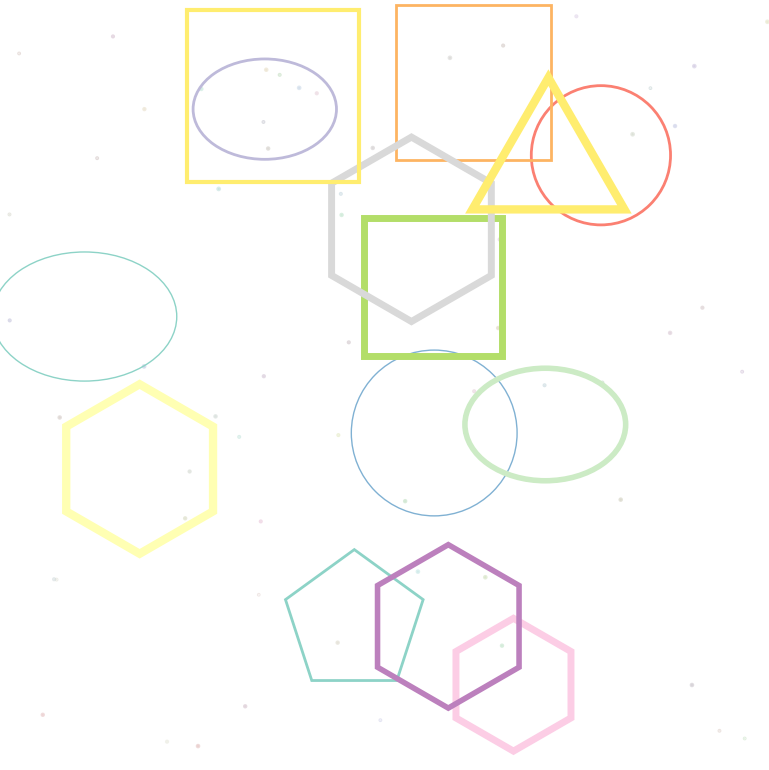[{"shape": "oval", "thickness": 0.5, "radius": 0.6, "center": [0.11, 0.589]}, {"shape": "pentagon", "thickness": 1, "radius": 0.47, "center": [0.46, 0.192]}, {"shape": "hexagon", "thickness": 3, "radius": 0.55, "center": [0.181, 0.391]}, {"shape": "oval", "thickness": 1, "radius": 0.47, "center": [0.344, 0.858]}, {"shape": "circle", "thickness": 1, "radius": 0.45, "center": [0.78, 0.798]}, {"shape": "circle", "thickness": 0.5, "radius": 0.54, "center": [0.564, 0.438]}, {"shape": "square", "thickness": 1, "radius": 0.5, "center": [0.615, 0.893]}, {"shape": "square", "thickness": 2.5, "radius": 0.45, "center": [0.563, 0.627]}, {"shape": "hexagon", "thickness": 2.5, "radius": 0.43, "center": [0.667, 0.111]}, {"shape": "hexagon", "thickness": 2.5, "radius": 0.6, "center": [0.534, 0.702]}, {"shape": "hexagon", "thickness": 2, "radius": 0.53, "center": [0.582, 0.187]}, {"shape": "oval", "thickness": 2, "radius": 0.52, "center": [0.708, 0.449]}, {"shape": "triangle", "thickness": 3, "radius": 0.57, "center": [0.712, 0.785]}, {"shape": "square", "thickness": 1.5, "radius": 0.56, "center": [0.355, 0.875]}]